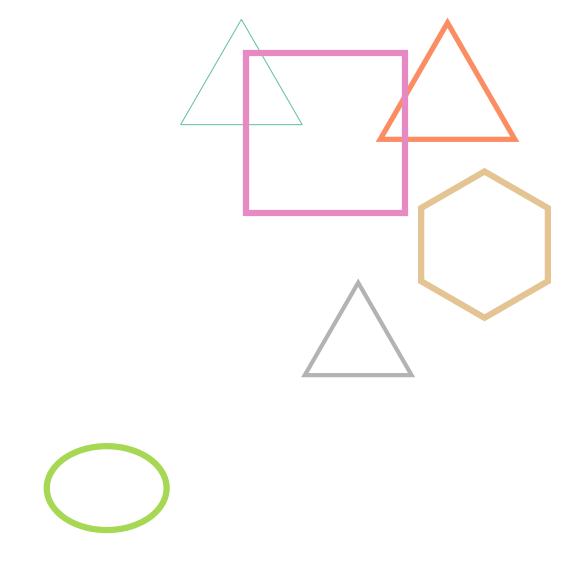[{"shape": "triangle", "thickness": 0.5, "radius": 0.61, "center": [0.418, 0.844]}, {"shape": "triangle", "thickness": 2.5, "radius": 0.67, "center": [0.775, 0.825]}, {"shape": "square", "thickness": 3, "radius": 0.69, "center": [0.563, 0.769]}, {"shape": "oval", "thickness": 3, "radius": 0.52, "center": [0.185, 0.154]}, {"shape": "hexagon", "thickness": 3, "radius": 0.63, "center": [0.839, 0.576]}, {"shape": "triangle", "thickness": 2, "radius": 0.53, "center": [0.62, 0.403]}]